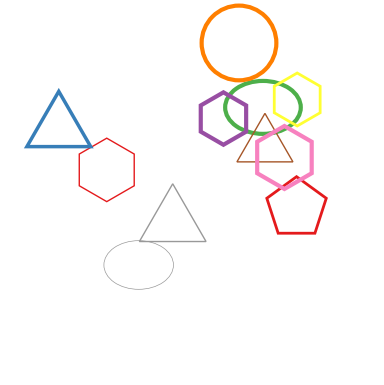[{"shape": "pentagon", "thickness": 2, "radius": 0.41, "center": [0.77, 0.46]}, {"shape": "hexagon", "thickness": 1, "radius": 0.41, "center": [0.277, 0.559]}, {"shape": "triangle", "thickness": 2.5, "radius": 0.48, "center": [0.153, 0.667]}, {"shape": "oval", "thickness": 3, "radius": 0.49, "center": [0.683, 0.721]}, {"shape": "hexagon", "thickness": 3, "radius": 0.34, "center": [0.58, 0.692]}, {"shape": "circle", "thickness": 3, "radius": 0.49, "center": [0.621, 0.888]}, {"shape": "hexagon", "thickness": 2, "radius": 0.34, "center": [0.772, 0.742]}, {"shape": "triangle", "thickness": 1, "radius": 0.42, "center": [0.688, 0.622]}, {"shape": "hexagon", "thickness": 3, "radius": 0.41, "center": [0.739, 0.591]}, {"shape": "triangle", "thickness": 1, "radius": 0.5, "center": [0.449, 0.423]}, {"shape": "oval", "thickness": 0.5, "radius": 0.45, "center": [0.36, 0.312]}]